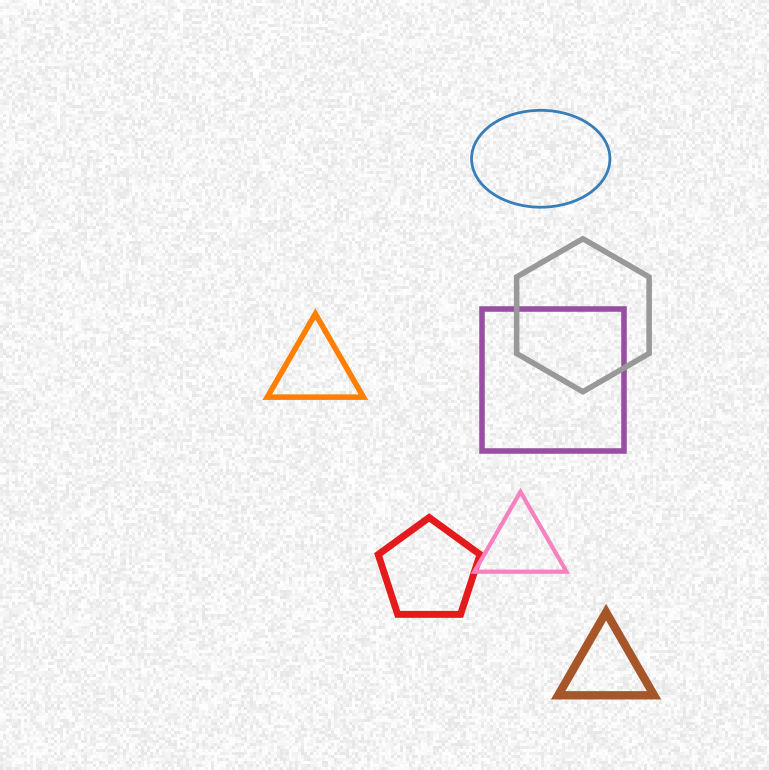[{"shape": "pentagon", "thickness": 2.5, "radius": 0.35, "center": [0.557, 0.258]}, {"shape": "oval", "thickness": 1, "radius": 0.45, "center": [0.702, 0.794]}, {"shape": "square", "thickness": 2, "radius": 0.46, "center": [0.718, 0.506]}, {"shape": "triangle", "thickness": 2, "radius": 0.36, "center": [0.41, 0.52]}, {"shape": "triangle", "thickness": 3, "radius": 0.36, "center": [0.787, 0.133]}, {"shape": "triangle", "thickness": 1.5, "radius": 0.35, "center": [0.676, 0.292]}, {"shape": "hexagon", "thickness": 2, "radius": 0.5, "center": [0.757, 0.591]}]